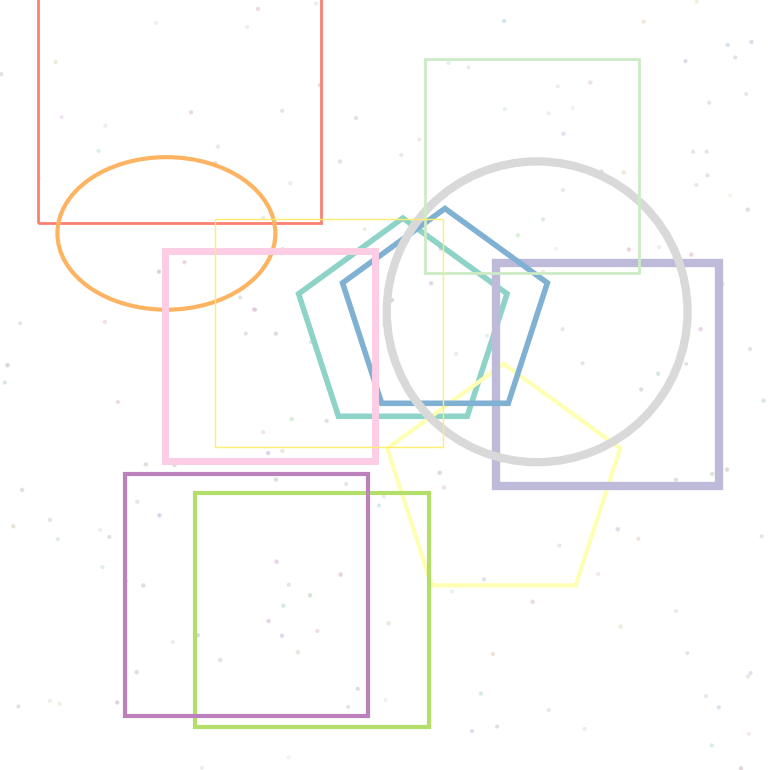[{"shape": "pentagon", "thickness": 2, "radius": 0.71, "center": [0.523, 0.574]}, {"shape": "pentagon", "thickness": 1.5, "radius": 0.8, "center": [0.654, 0.369]}, {"shape": "square", "thickness": 3, "radius": 0.72, "center": [0.789, 0.514]}, {"shape": "square", "thickness": 1, "radius": 0.92, "center": [0.233, 0.894]}, {"shape": "pentagon", "thickness": 2, "radius": 0.7, "center": [0.578, 0.589]}, {"shape": "oval", "thickness": 1.5, "radius": 0.71, "center": [0.216, 0.697]}, {"shape": "square", "thickness": 1.5, "radius": 0.76, "center": [0.405, 0.208]}, {"shape": "square", "thickness": 2.5, "radius": 0.68, "center": [0.351, 0.538]}, {"shape": "circle", "thickness": 3, "radius": 0.98, "center": [0.698, 0.595]}, {"shape": "square", "thickness": 1.5, "radius": 0.79, "center": [0.32, 0.227]}, {"shape": "square", "thickness": 1, "radius": 0.7, "center": [0.691, 0.785]}, {"shape": "square", "thickness": 0.5, "radius": 0.74, "center": [0.427, 0.568]}]